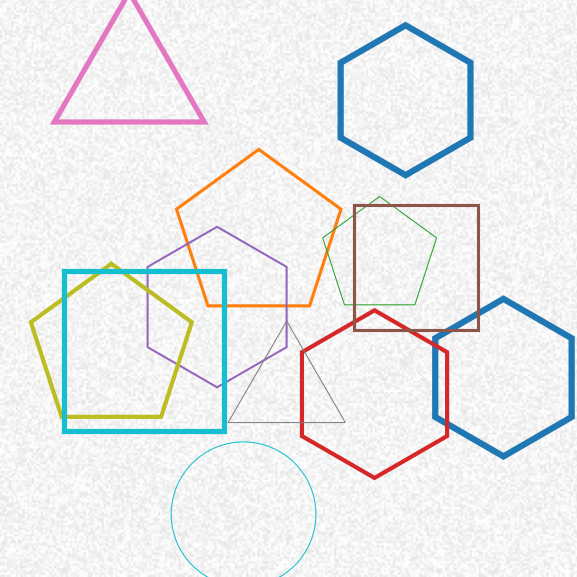[{"shape": "hexagon", "thickness": 3, "radius": 0.68, "center": [0.872, 0.345]}, {"shape": "hexagon", "thickness": 3, "radius": 0.65, "center": [0.702, 0.826]}, {"shape": "pentagon", "thickness": 1.5, "radius": 0.75, "center": [0.448, 0.591]}, {"shape": "pentagon", "thickness": 0.5, "radius": 0.52, "center": [0.657, 0.555]}, {"shape": "hexagon", "thickness": 2, "radius": 0.73, "center": [0.649, 0.317]}, {"shape": "hexagon", "thickness": 1, "radius": 0.69, "center": [0.376, 0.467]}, {"shape": "square", "thickness": 1.5, "radius": 0.54, "center": [0.72, 0.536]}, {"shape": "triangle", "thickness": 2.5, "radius": 0.75, "center": [0.224, 0.863]}, {"shape": "triangle", "thickness": 0.5, "radius": 0.59, "center": [0.496, 0.326]}, {"shape": "pentagon", "thickness": 2, "radius": 0.73, "center": [0.193, 0.396]}, {"shape": "circle", "thickness": 0.5, "radius": 0.63, "center": [0.422, 0.109]}, {"shape": "square", "thickness": 2.5, "radius": 0.69, "center": [0.25, 0.392]}]